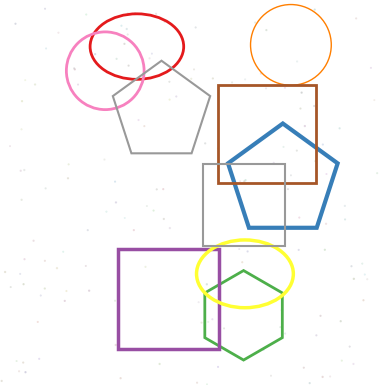[{"shape": "oval", "thickness": 2, "radius": 0.61, "center": [0.356, 0.879]}, {"shape": "pentagon", "thickness": 3, "radius": 0.75, "center": [0.735, 0.529]}, {"shape": "hexagon", "thickness": 2, "radius": 0.58, "center": [0.633, 0.181]}, {"shape": "square", "thickness": 2.5, "radius": 0.65, "center": [0.438, 0.224]}, {"shape": "circle", "thickness": 1, "radius": 0.52, "center": [0.756, 0.883]}, {"shape": "oval", "thickness": 2.5, "radius": 0.63, "center": [0.636, 0.289]}, {"shape": "square", "thickness": 2, "radius": 0.63, "center": [0.693, 0.652]}, {"shape": "circle", "thickness": 2, "radius": 0.5, "center": [0.273, 0.816]}, {"shape": "pentagon", "thickness": 1.5, "radius": 0.66, "center": [0.419, 0.709]}, {"shape": "square", "thickness": 1.5, "radius": 0.53, "center": [0.633, 0.467]}]